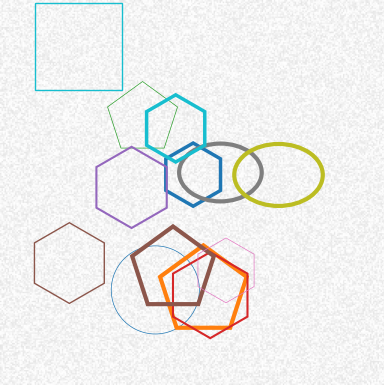[{"shape": "circle", "thickness": 0.5, "radius": 0.57, "center": [0.403, 0.247]}, {"shape": "hexagon", "thickness": 2.5, "radius": 0.41, "center": [0.502, 0.546]}, {"shape": "pentagon", "thickness": 3, "radius": 0.59, "center": [0.528, 0.244]}, {"shape": "pentagon", "thickness": 0.5, "radius": 0.48, "center": [0.37, 0.693]}, {"shape": "hexagon", "thickness": 1.5, "radius": 0.56, "center": [0.546, 0.233]}, {"shape": "hexagon", "thickness": 1.5, "radius": 0.53, "center": [0.342, 0.513]}, {"shape": "pentagon", "thickness": 3, "radius": 0.56, "center": [0.449, 0.3]}, {"shape": "hexagon", "thickness": 1, "radius": 0.52, "center": [0.18, 0.317]}, {"shape": "hexagon", "thickness": 0.5, "radius": 0.42, "center": [0.587, 0.298]}, {"shape": "oval", "thickness": 3, "radius": 0.54, "center": [0.573, 0.552]}, {"shape": "oval", "thickness": 3, "radius": 0.57, "center": [0.723, 0.546]}, {"shape": "square", "thickness": 1, "radius": 0.57, "center": [0.203, 0.878]}, {"shape": "hexagon", "thickness": 2.5, "radius": 0.44, "center": [0.456, 0.666]}]